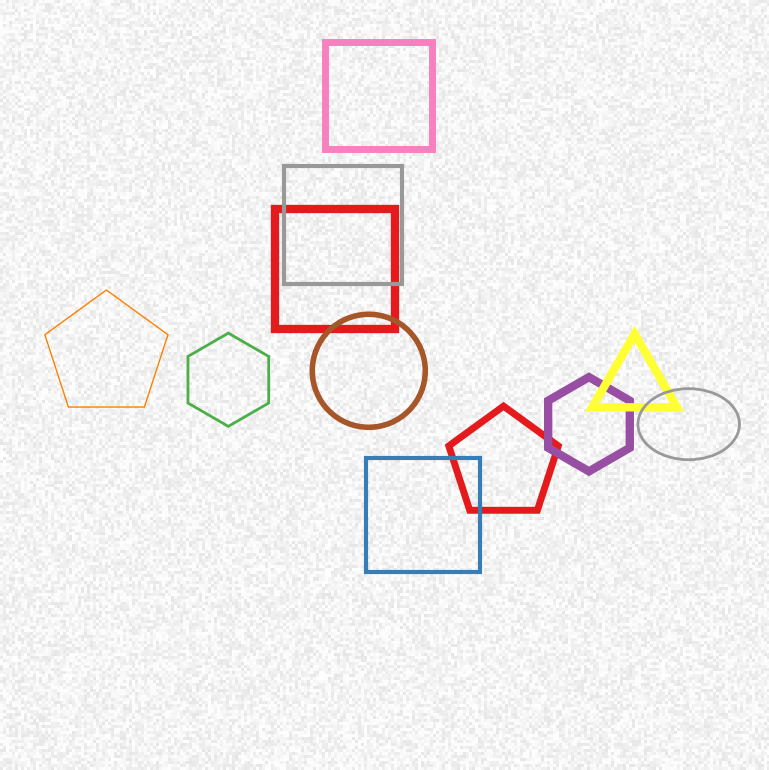[{"shape": "square", "thickness": 3, "radius": 0.39, "center": [0.435, 0.651]}, {"shape": "pentagon", "thickness": 2.5, "radius": 0.37, "center": [0.654, 0.398]}, {"shape": "square", "thickness": 1.5, "radius": 0.37, "center": [0.549, 0.331]}, {"shape": "hexagon", "thickness": 1, "radius": 0.3, "center": [0.297, 0.507]}, {"shape": "hexagon", "thickness": 3, "radius": 0.31, "center": [0.765, 0.449]}, {"shape": "pentagon", "thickness": 0.5, "radius": 0.42, "center": [0.138, 0.539]}, {"shape": "triangle", "thickness": 3, "radius": 0.32, "center": [0.824, 0.503]}, {"shape": "circle", "thickness": 2, "radius": 0.37, "center": [0.479, 0.518]}, {"shape": "square", "thickness": 2.5, "radius": 0.35, "center": [0.492, 0.876]}, {"shape": "oval", "thickness": 1, "radius": 0.33, "center": [0.894, 0.449]}, {"shape": "square", "thickness": 1.5, "radius": 0.38, "center": [0.445, 0.708]}]